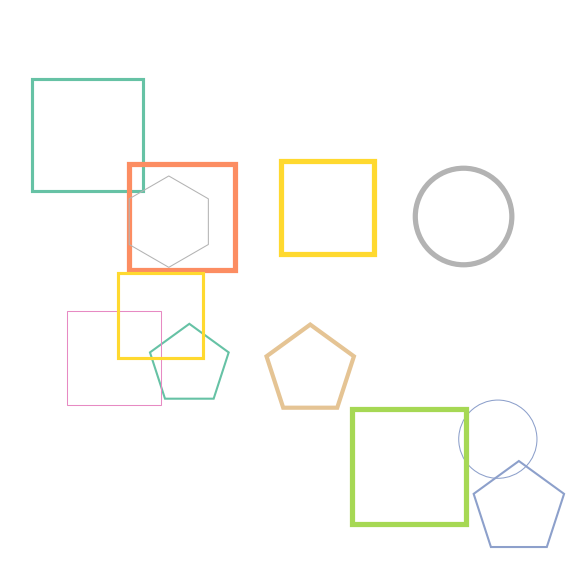[{"shape": "pentagon", "thickness": 1, "radius": 0.36, "center": [0.328, 0.367]}, {"shape": "square", "thickness": 1.5, "radius": 0.48, "center": [0.151, 0.766]}, {"shape": "square", "thickness": 2.5, "radius": 0.46, "center": [0.315, 0.623]}, {"shape": "pentagon", "thickness": 1, "radius": 0.41, "center": [0.898, 0.119]}, {"shape": "circle", "thickness": 0.5, "radius": 0.34, "center": [0.862, 0.239]}, {"shape": "square", "thickness": 0.5, "radius": 0.41, "center": [0.198, 0.38]}, {"shape": "square", "thickness": 2.5, "radius": 0.5, "center": [0.708, 0.191]}, {"shape": "square", "thickness": 1.5, "radius": 0.37, "center": [0.278, 0.452]}, {"shape": "square", "thickness": 2.5, "radius": 0.4, "center": [0.567, 0.64]}, {"shape": "pentagon", "thickness": 2, "radius": 0.4, "center": [0.537, 0.358]}, {"shape": "circle", "thickness": 2.5, "radius": 0.42, "center": [0.803, 0.624]}, {"shape": "hexagon", "thickness": 0.5, "radius": 0.4, "center": [0.292, 0.615]}]